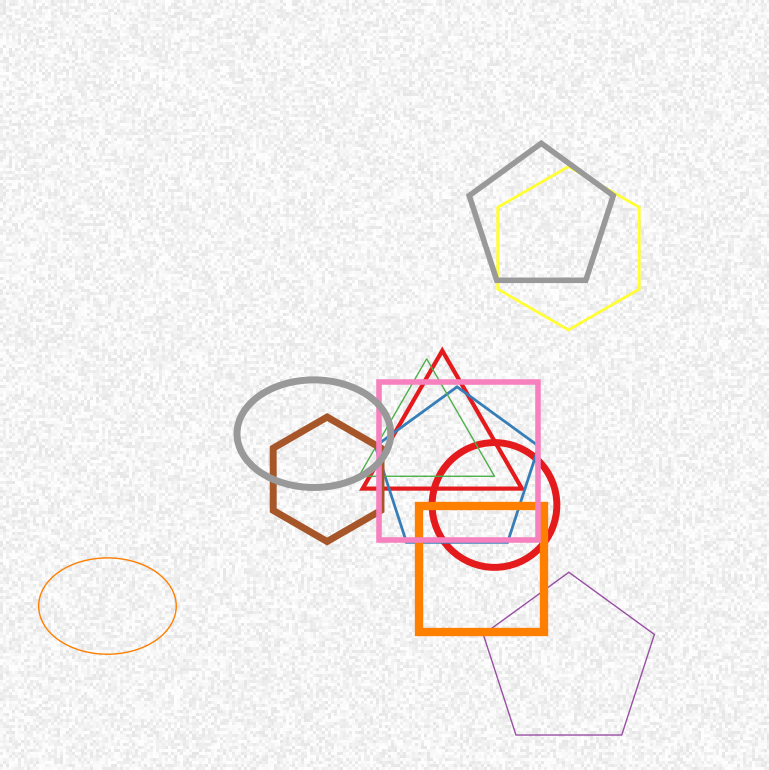[{"shape": "circle", "thickness": 2.5, "radius": 0.41, "center": [0.642, 0.344]}, {"shape": "triangle", "thickness": 1.5, "radius": 0.6, "center": [0.574, 0.425]}, {"shape": "pentagon", "thickness": 1, "radius": 0.56, "center": [0.594, 0.386]}, {"shape": "triangle", "thickness": 0.5, "radius": 0.51, "center": [0.554, 0.432]}, {"shape": "pentagon", "thickness": 0.5, "radius": 0.58, "center": [0.739, 0.14]}, {"shape": "oval", "thickness": 0.5, "radius": 0.45, "center": [0.14, 0.213]}, {"shape": "square", "thickness": 3, "radius": 0.41, "center": [0.625, 0.261]}, {"shape": "hexagon", "thickness": 1, "radius": 0.53, "center": [0.738, 0.678]}, {"shape": "hexagon", "thickness": 2.5, "radius": 0.4, "center": [0.425, 0.378]}, {"shape": "square", "thickness": 2, "radius": 0.52, "center": [0.595, 0.401]}, {"shape": "oval", "thickness": 2.5, "radius": 0.5, "center": [0.408, 0.437]}, {"shape": "pentagon", "thickness": 2, "radius": 0.49, "center": [0.703, 0.716]}]